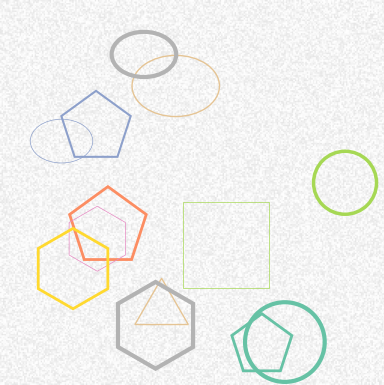[{"shape": "circle", "thickness": 3, "radius": 0.52, "center": [0.74, 0.112]}, {"shape": "pentagon", "thickness": 2, "radius": 0.41, "center": [0.68, 0.103]}, {"shape": "pentagon", "thickness": 2, "radius": 0.52, "center": [0.28, 0.411]}, {"shape": "pentagon", "thickness": 1.5, "radius": 0.47, "center": [0.249, 0.669]}, {"shape": "oval", "thickness": 0.5, "radius": 0.41, "center": [0.16, 0.634]}, {"shape": "hexagon", "thickness": 0.5, "radius": 0.42, "center": [0.253, 0.38]}, {"shape": "square", "thickness": 0.5, "radius": 0.56, "center": [0.588, 0.364]}, {"shape": "circle", "thickness": 2.5, "radius": 0.41, "center": [0.896, 0.525]}, {"shape": "hexagon", "thickness": 2, "radius": 0.52, "center": [0.19, 0.302]}, {"shape": "triangle", "thickness": 1, "radius": 0.4, "center": [0.42, 0.197]}, {"shape": "oval", "thickness": 1, "radius": 0.57, "center": [0.456, 0.777]}, {"shape": "hexagon", "thickness": 3, "radius": 0.56, "center": [0.404, 0.155]}, {"shape": "oval", "thickness": 3, "radius": 0.42, "center": [0.374, 0.859]}]